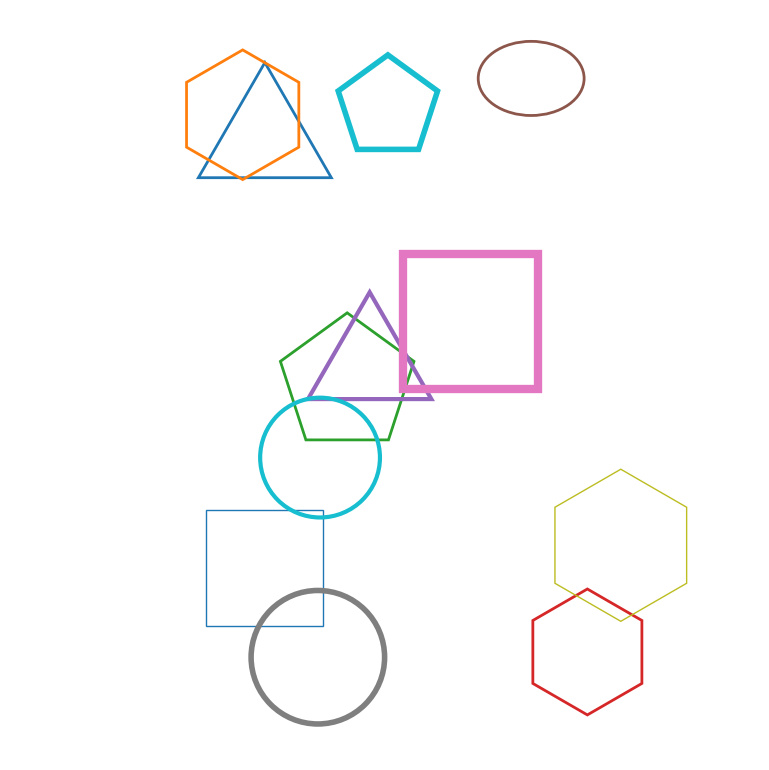[{"shape": "triangle", "thickness": 1, "radius": 0.5, "center": [0.344, 0.819]}, {"shape": "square", "thickness": 0.5, "radius": 0.38, "center": [0.344, 0.262]}, {"shape": "hexagon", "thickness": 1, "radius": 0.42, "center": [0.315, 0.851]}, {"shape": "pentagon", "thickness": 1, "radius": 0.46, "center": [0.451, 0.503]}, {"shape": "hexagon", "thickness": 1, "radius": 0.41, "center": [0.763, 0.153]}, {"shape": "triangle", "thickness": 1.5, "radius": 0.46, "center": [0.48, 0.528]}, {"shape": "oval", "thickness": 1, "radius": 0.34, "center": [0.69, 0.898]}, {"shape": "square", "thickness": 3, "radius": 0.44, "center": [0.611, 0.582]}, {"shape": "circle", "thickness": 2, "radius": 0.43, "center": [0.413, 0.146]}, {"shape": "hexagon", "thickness": 0.5, "radius": 0.49, "center": [0.806, 0.292]}, {"shape": "circle", "thickness": 1.5, "radius": 0.39, "center": [0.416, 0.406]}, {"shape": "pentagon", "thickness": 2, "radius": 0.34, "center": [0.504, 0.861]}]